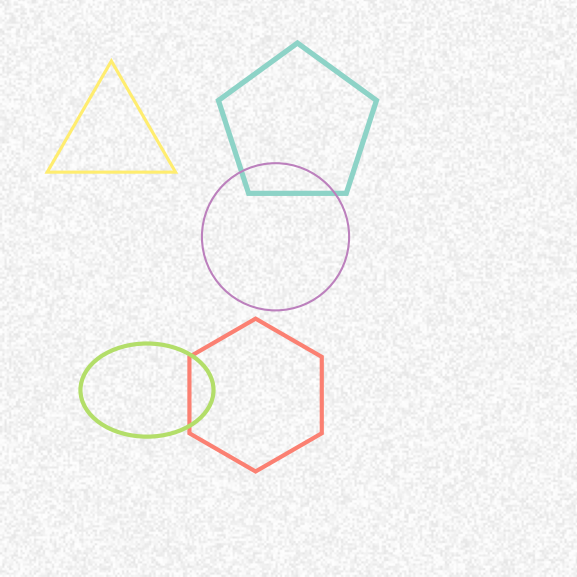[{"shape": "pentagon", "thickness": 2.5, "radius": 0.72, "center": [0.515, 0.781]}, {"shape": "hexagon", "thickness": 2, "radius": 0.66, "center": [0.443, 0.315]}, {"shape": "oval", "thickness": 2, "radius": 0.58, "center": [0.255, 0.324]}, {"shape": "circle", "thickness": 1, "radius": 0.64, "center": [0.477, 0.589]}, {"shape": "triangle", "thickness": 1.5, "radius": 0.64, "center": [0.193, 0.765]}]